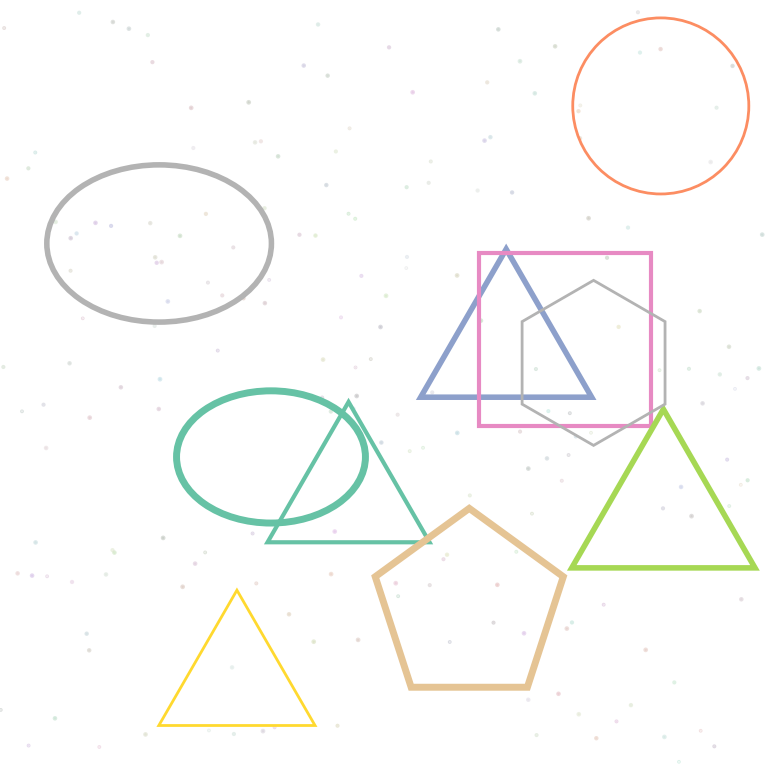[{"shape": "triangle", "thickness": 1.5, "radius": 0.61, "center": [0.453, 0.357]}, {"shape": "oval", "thickness": 2.5, "radius": 0.61, "center": [0.352, 0.407]}, {"shape": "circle", "thickness": 1, "radius": 0.57, "center": [0.858, 0.862]}, {"shape": "triangle", "thickness": 2, "radius": 0.64, "center": [0.657, 0.548]}, {"shape": "square", "thickness": 1.5, "radius": 0.56, "center": [0.734, 0.559]}, {"shape": "triangle", "thickness": 2, "radius": 0.69, "center": [0.862, 0.331]}, {"shape": "triangle", "thickness": 1, "radius": 0.59, "center": [0.308, 0.116]}, {"shape": "pentagon", "thickness": 2.5, "radius": 0.64, "center": [0.609, 0.211]}, {"shape": "hexagon", "thickness": 1, "radius": 0.54, "center": [0.771, 0.529]}, {"shape": "oval", "thickness": 2, "radius": 0.73, "center": [0.207, 0.684]}]